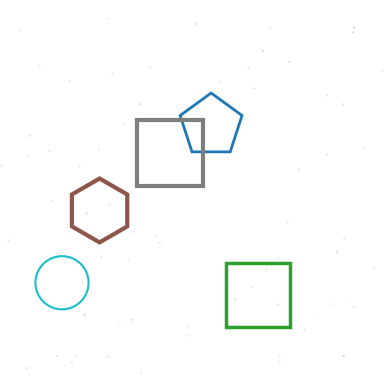[{"shape": "pentagon", "thickness": 2, "radius": 0.42, "center": [0.548, 0.674]}, {"shape": "square", "thickness": 2.5, "radius": 0.42, "center": [0.669, 0.234]}, {"shape": "hexagon", "thickness": 3, "radius": 0.42, "center": [0.259, 0.453]}, {"shape": "square", "thickness": 3, "radius": 0.43, "center": [0.442, 0.603]}, {"shape": "circle", "thickness": 1.5, "radius": 0.35, "center": [0.161, 0.266]}]